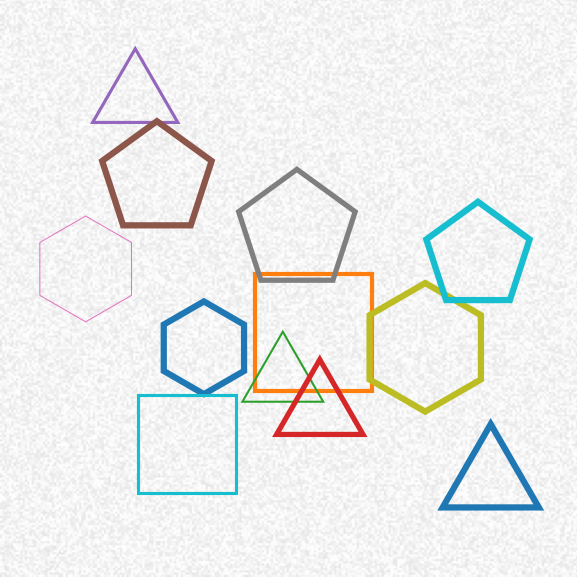[{"shape": "hexagon", "thickness": 3, "radius": 0.4, "center": [0.353, 0.397]}, {"shape": "triangle", "thickness": 3, "radius": 0.48, "center": [0.85, 0.169]}, {"shape": "square", "thickness": 2, "radius": 0.51, "center": [0.543, 0.423]}, {"shape": "triangle", "thickness": 1, "radius": 0.4, "center": [0.49, 0.344]}, {"shape": "triangle", "thickness": 2.5, "radius": 0.43, "center": [0.554, 0.29]}, {"shape": "triangle", "thickness": 1.5, "radius": 0.43, "center": [0.234, 0.83]}, {"shape": "pentagon", "thickness": 3, "radius": 0.5, "center": [0.272, 0.69]}, {"shape": "hexagon", "thickness": 0.5, "radius": 0.46, "center": [0.148, 0.533]}, {"shape": "pentagon", "thickness": 2.5, "radius": 0.53, "center": [0.514, 0.6]}, {"shape": "hexagon", "thickness": 3, "radius": 0.56, "center": [0.736, 0.398]}, {"shape": "pentagon", "thickness": 3, "radius": 0.47, "center": [0.828, 0.556]}, {"shape": "square", "thickness": 1.5, "radius": 0.42, "center": [0.324, 0.23]}]